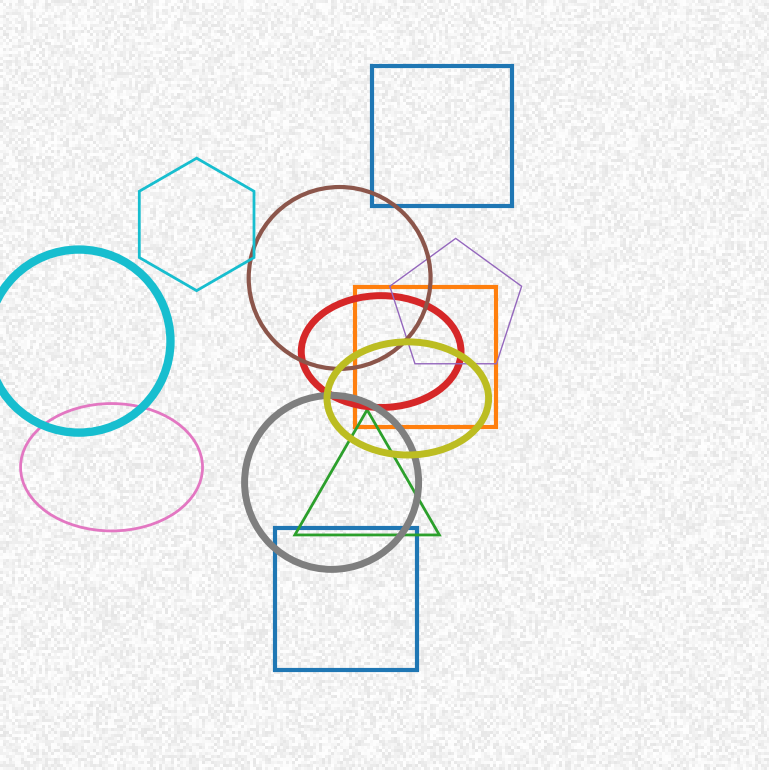[{"shape": "square", "thickness": 1.5, "radius": 0.46, "center": [0.449, 0.222]}, {"shape": "square", "thickness": 1.5, "radius": 0.46, "center": [0.574, 0.823]}, {"shape": "square", "thickness": 1.5, "radius": 0.46, "center": [0.553, 0.536]}, {"shape": "triangle", "thickness": 1, "radius": 0.54, "center": [0.477, 0.359]}, {"shape": "oval", "thickness": 2.5, "radius": 0.52, "center": [0.495, 0.543]}, {"shape": "pentagon", "thickness": 0.5, "radius": 0.45, "center": [0.592, 0.6]}, {"shape": "circle", "thickness": 1.5, "radius": 0.59, "center": [0.441, 0.639]}, {"shape": "oval", "thickness": 1, "radius": 0.59, "center": [0.145, 0.393]}, {"shape": "circle", "thickness": 2.5, "radius": 0.56, "center": [0.431, 0.374]}, {"shape": "oval", "thickness": 2.5, "radius": 0.52, "center": [0.53, 0.483]}, {"shape": "circle", "thickness": 3, "radius": 0.59, "center": [0.103, 0.557]}, {"shape": "hexagon", "thickness": 1, "radius": 0.43, "center": [0.255, 0.709]}]